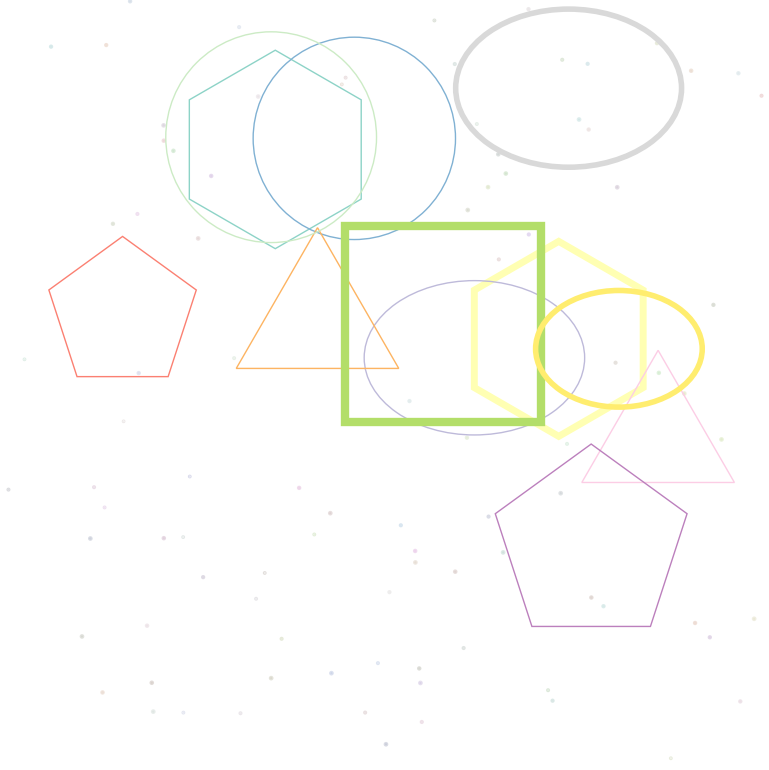[{"shape": "hexagon", "thickness": 0.5, "radius": 0.64, "center": [0.357, 0.806]}, {"shape": "hexagon", "thickness": 2.5, "radius": 0.63, "center": [0.726, 0.56]}, {"shape": "oval", "thickness": 0.5, "radius": 0.72, "center": [0.616, 0.535]}, {"shape": "pentagon", "thickness": 0.5, "radius": 0.5, "center": [0.159, 0.592]}, {"shape": "circle", "thickness": 0.5, "radius": 0.66, "center": [0.46, 0.82]}, {"shape": "triangle", "thickness": 0.5, "radius": 0.61, "center": [0.412, 0.582]}, {"shape": "square", "thickness": 3, "radius": 0.64, "center": [0.576, 0.579]}, {"shape": "triangle", "thickness": 0.5, "radius": 0.57, "center": [0.855, 0.431]}, {"shape": "oval", "thickness": 2, "radius": 0.73, "center": [0.738, 0.886]}, {"shape": "pentagon", "thickness": 0.5, "radius": 0.65, "center": [0.768, 0.292]}, {"shape": "circle", "thickness": 0.5, "radius": 0.68, "center": [0.352, 0.822]}, {"shape": "oval", "thickness": 2, "radius": 0.54, "center": [0.804, 0.547]}]